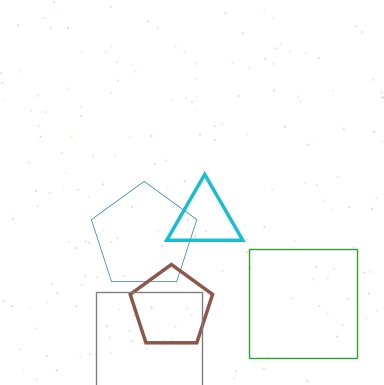[{"shape": "pentagon", "thickness": 0.5, "radius": 0.72, "center": [0.374, 0.385]}, {"shape": "square", "thickness": 1, "radius": 0.7, "center": [0.787, 0.212]}, {"shape": "pentagon", "thickness": 2.5, "radius": 0.56, "center": [0.445, 0.201]}, {"shape": "square", "thickness": 1, "radius": 0.68, "center": [0.387, 0.105]}, {"shape": "triangle", "thickness": 2.5, "radius": 0.57, "center": [0.532, 0.433]}]